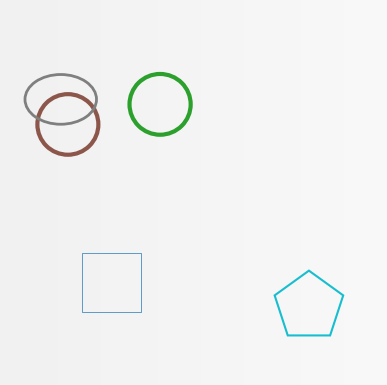[{"shape": "square", "thickness": 0.5, "radius": 0.38, "center": [0.288, 0.266]}, {"shape": "circle", "thickness": 3, "radius": 0.39, "center": [0.413, 0.729]}, {"shape": "circle", "thickness": 3, "radius": 0.39, "center": [0.175, 0.677]}, {"shape": "oval", "thickness": 2, "radius": 0.46, "center": [0.157, 0.742]}, {"shape": "pentagon", "thickness": 1.5, "radius": 0.47, "center": [0.797, 0.204]}]